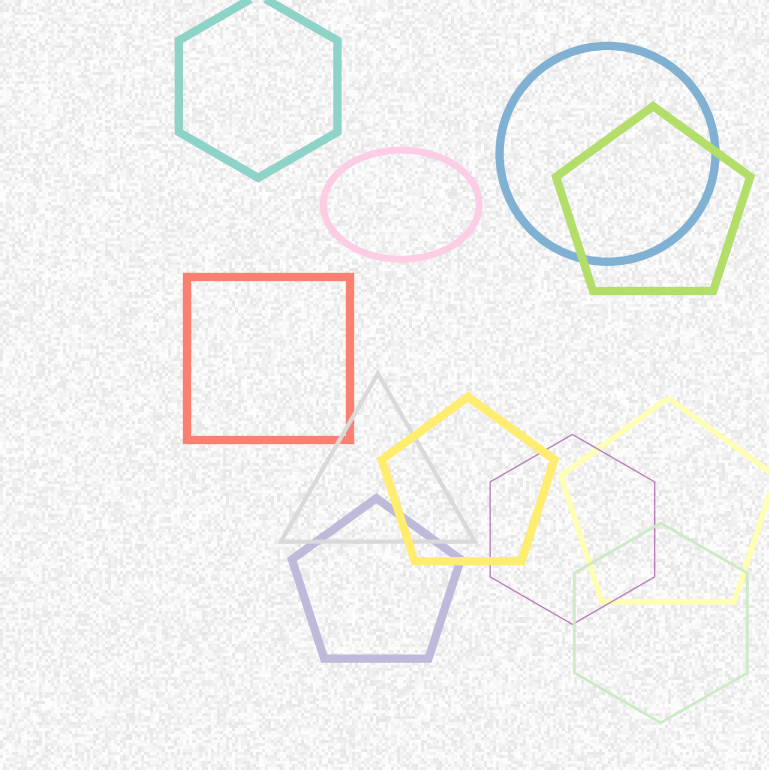[{"shape": "hexagon", "thickness": 3, "radius": 0.59, "center": [0.335, 0.888]}, {"shape": "pentagon", "thickness": 2, "radius": 0.73, "center": [0.868, 0.337]}, {"shape": "pentagon", "thickness": 3, "radius": 0.58, "center": [0.489, 0.238]}, {"shape": "square", "thickness": 3, "radius": 0.53, "center": [0.348, 0.534]}, {"shape": "circle", "thickness": 3, "radius": 0.7, "center": [0.789, 0.8]}, {"shape": "pentagon", "thickness": 3, "radius": 0.66, "center": [0.848, 0.729]}, {"shape": "oval", "thickness": 2.5, "radius": 0.51, "center": [0.521, 0.734]}, {"shape": "triangle", "thickness": 1.5, "radius": 0.73, "center": [0.491, 0.369]}, {"shape": "hexagon", "thickness": 0.5, "radius": 0.62, "center": [0.743, 0.312]}, {"shape": "hexagon", "thickness": 1, "radius": 0.65, "center": [0.858, 0.191]}, {"shape": "pentagon", "thickness": 3, "radius": 0.59, "center": [0.608, 0.367]}]